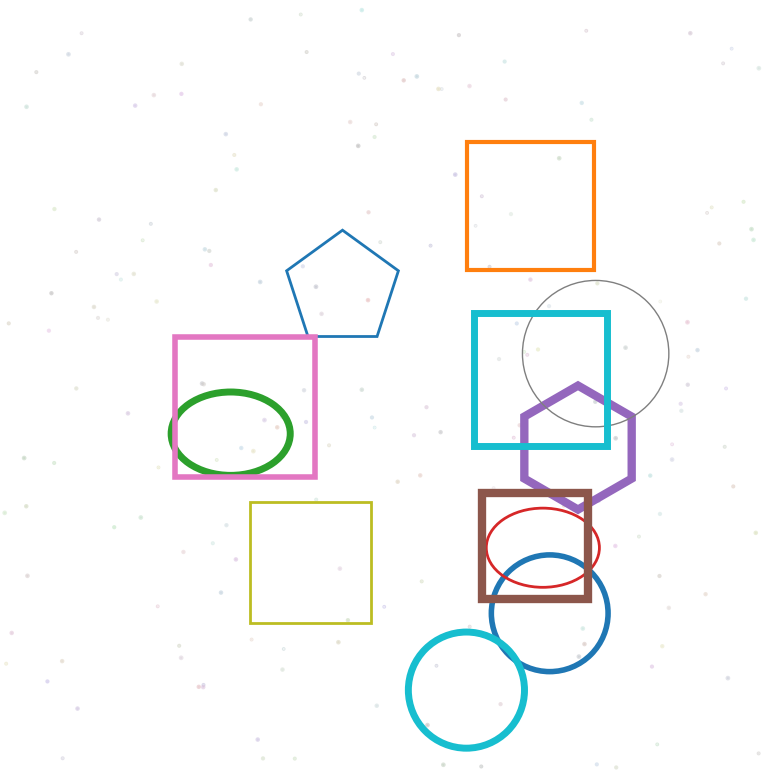[{"shape": "pentagon", "thickness": 1, "radius": 0.38, "center": [0.445, 0.625]}, {"shape": "circle", "thickness": 2, "radius": 0.38, "center": [0.714, 0.204]}, {"shape": "square", "thickness": 1.5, "radius": 0.41, "center": [0.689, 0.733]}, {"shape": "oval", "thickness": 2.5, "radius": 0.39, "center": [0.3, 0.437]}, {"shape": "oval", "thickness": 1, "radius": 0.37, "center": [0.705, 0.289]}, {"shape": "hexagon", "thickness": 3, "radius": 0.4, "center": [0.751, 0.419]}, {"shape": "square", "thickness": 3, "radius": 0.34, "center": [0.694, 0.291]}, {"shape": "square", "thickness": 2, "radius": 0.45, "center": [0.318, 0.471]}, {"shape": "circle", "thickness": 0.5, "radius": 0.48, "center": [0.774, 0.541]}, {"shape": "square", "thickness": 1, "radius": 0.39, "center": [0.403, 0.27]}, {"shape": "circle", "thickness": 2.5, "radius": 0.38, "center": [0.606, 0.104]}, {"shape": "square", "thickness": 2.5, "radius": 0.43, "center": [0.702, 0.508]}]